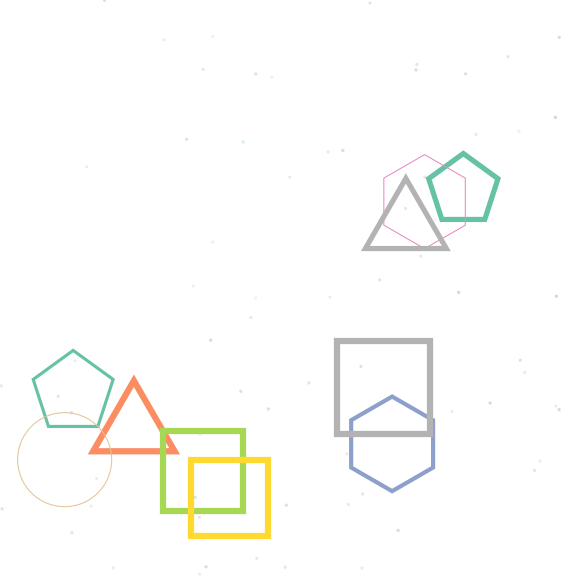[{"shape": "pentagon", "thickness": 1.5, "radius": 0.36, "center": [0.127, 0.32]}, {"shape": "pentagon", "thickness": 2.5, "radius": 0.32, "center": [0.802, 0.67]}, {"shape": "triangle", "thickness": 3, "radius": 0.41, "center": [0.232, 0.258]}, {"shape": "hexagon", "thickness": 2, "radius": 0.41, "center": [0.679, 0.231]}, {"shape": "hexagon", "thickness": 0.5, "radius": 0.41, "center": [0.735, 0.65]}, {"shape": "square", "thickness": 3, "radius": 0.35, "center": [0.351, 0.184]}, {"shape": "square", "thickness": 3, "radius": 0.33, "center": [0.397, 0.136]}, {"shape": "circle", "thickness": 0.5, "radius": 0.41, "center": [0.112, 0.203]}, {"shape": "square", "thickness": 3, "radius": 0.4, "center": [0.664, 0.328]}, {"shape": "triangle", "thickness": 2.5, "radius": 0.4, "center": [0.703, 0.609]}]